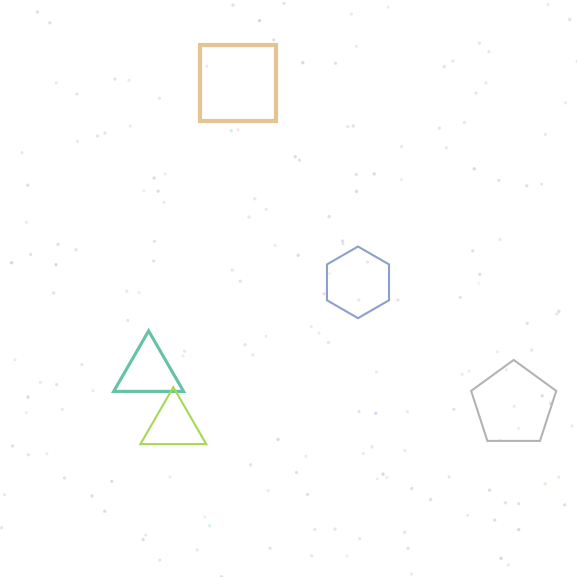[{"shape": "triangle", "thickness": 1.5, "radius": 0.35, "center": [0.257, 0.356]}, {"shape": "hexagon", "thickness": 1, "radius": 0.31, "center": [0.62, 0.51]}, {"shape": "triangle", "thickness": 1, "radius": 0.33, "center": [0.3, 0.263]}, {"shape": "square", "thickness": 2, "radius": 0.33, "center": [0.412, 0.856]}, {"shape": "pentagon", "thickness": 1, "radius": 0.39, "center": [0.89, 0.298]}]